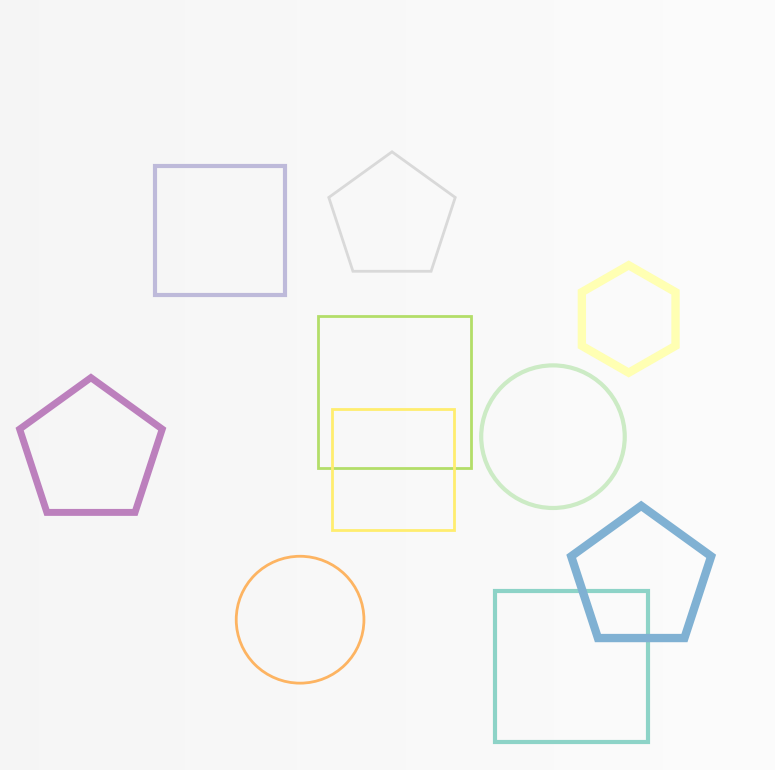[{"shape": "square", "thickness": 1.5, "radius": 0.49, "center": [0.737, 0.134]}, {"shape": "hexagon", "thickness": 3, "radius": 0.35, "center": [0.811, 0.586]}, {"shape": "square", "thickness": 1.5, "radius": 0.42, "center": [0.284, 0.701]}, {"shape": "pentagon", "thickness": 3, "radius": 0.47, "center": [0.827, 0.248]}, {"shape": "circle", "thickness": 1, "radius": 0.41, "center": [0.387, 0.195]}, {"shape": "square", "thickness": 1, "radius": 0.49, "center": [0.509, 0.491]}, {"shape": "pentagon", "thickness": 1, "radius": 0.43, "center": [0.506, 0.717]}, {"shape": "pentagon", "thickness": 2.5, "radius": 0.48, "center": [0.117, 0.413]}, {"shape": "circle", "thickness": 1.5, "radius": 0.46, "center": [0.714, 0.433]}, {"shape": "square", "thickness": 1, "radius": 0.39, "center": [0.507, 0.391]}]